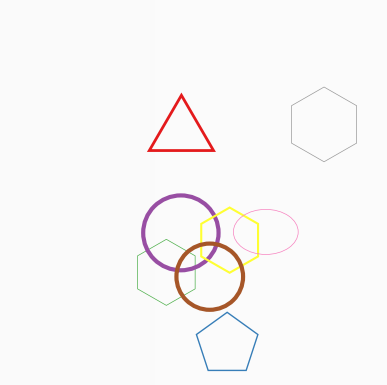[{"shape": "triangle", "thickness": 2, "radius": 0.48, "center": [0.468, 0.657]}, {"shape": "pentagon", "thickness": 1, "radius": 0.42, "center": [0.586, 0.105]}, {"shape": "hexagon", "thickness": 0.5, "radius": 0.43, "center": [0.429, 0.293]}, {"shape": "circle", "thickness": 3, "radius": 0.49, "center": [0.467, 0.395]}, {"shape": "hexagon", "thickness": 1.5, "radius": 0.42, "center": [0.593, 0.376]}, {"shape": "circle", "thickness": 3, "radius": 0.43, "center": [0.541, 0.281]}, {"shape": "oval", "thickness": 0.5, "radius": 0.42, "center": [0.686, 0.398]}, {"shape": "hexagon", "thickness": 0.5, "radius": 0.49, "center": [0.836, 0.677]}]